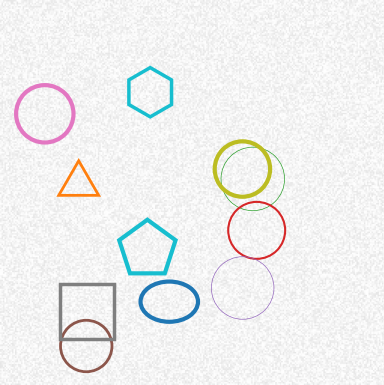[{"shape": "oval", "thickness": 3, "radius": 0.37, "center": [0.44, 0.216]}, {"shape": "triangle", "thickness": 2, "radius": 0.3, "center": [0.204, 0.523]}, {"shape": "circle", "thickness": 0.5, "radius": 0.41, "center": [0.657, 0.535]}, {"shape": "circle", "thickness": 1.5, "radius": 0.37, "center": [0.667, 0.402]}, {"shape": "circle", "thickness": 0.5, "radius": 0.41, "center": [0.63, 0.252]}, {"shape": "circle", "thickness": 2, "radius": 0.33, "center": [0.224, 0.101]}, {"shape": "circle", "thickness": 3, "radius": 0.37, "center": [0.116, 0.704]}, {"shape": "square", "thickness": 2.5, "radius": 0.35, "center": [0.227, 0.191]}, {"shape": "circle", "thickness": 3, "radius": 0.36, "center": [0.63, 0.561]}, {"shape": "pentagon", "thickness": 3, "radius": 0.38, "center": [0.383, 0.352]}, {"shape": "hexagon", "thickness": 2.5, "radius": 0.32, "center": [0.39, 0.76]}]